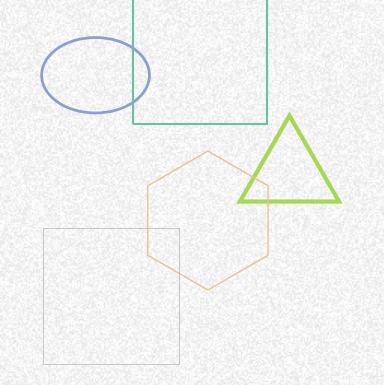[{"shape": "square", "thickness": 1.5, "radius": 0.87, "center": [0.519, 0.851]}, {"shape": "oval", "thickness": 2, "radius": 0.7, "center": [0.248, 0.805]}, {"shape": "triangle", "thickness": 3, "radius": 0.74, "center": [0.752, 0.551]}, {"shape": "hexagon", "thickness": 1, "radius": 0.9, "center": [0.54, 0.427]}, {"shape": "square", "thickness": 0.5, "radius": 0.88, "center": [0.289, 0.231]}]